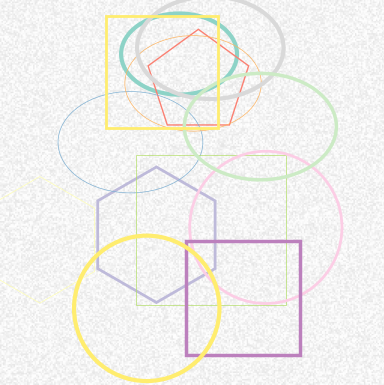[{"shape": "oval", "thickness": 3, "radius": 0.75, "center": [0.465, 0.86]}, {"shape": "hexagon", "thickness": 0.5, "radius": 0.82, "center": [0.103, 0.377]}, {"shape": "hexagon", "thickness": 2, "radius": 0.88, "center": [0.406, 0.39]}, {"shape": "pentagon", "thickness": 1, "radius": 0.69, "center": [0.515, 0.787]}, {"shape": "oval", "thickness": 0.5, "radius": 0.94, "center": [0.339, 0.631]}, {"shape": "oval", "thickness": 0.5, "radius": 0.89, "center": [0.501, 0.783]}, {"shape": "square", "thickness": 0.5, "radius": 0.97, "center": [0.549, 0.404]}, {"shape": "circle", "thickness": 2, "radius": 0.99, "center": [0.69, 0.409]}, {"shape": "oval", "thickness": 3, "radius": 0.95, "center": [0.546, 0.876]}, {"shape": "square", "thickness": 2.5, "radius": 0.74, "center": [0.631, 0.226]}, {"shape": "oval", "thickness": 2.5, "radius": 0.99, "center": [0.676, 0.671]}, {"shape": "square", "thickness": 2, "radius": 0.73, "center": [0.421, 0.813]}, {"shape": "circle", "thickness": 3, "radius": 0.94, "center": [0.381, 0.199]}]